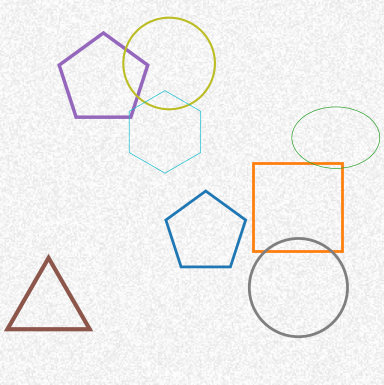[{"shape": "pentagon", "thickness": 2, "radius": 0.54, "center": [0.534, 0.395]}, {"shape": "square", "thickness": 2, "radius": 0.57, "center": [0.773, 0.462]}, {"shape": "oval", "thickness": 0.5, "radius": 0.57, "center": [0.872, 0.642]}, {"shape": "pentagon", "thickness": 2.5, "radius": 0.6, "center": [0.269, 0.793]}, {"shape": "triangle", "thickness": 3, "radius": 0.62, "center": [0.126, 0.207]}, {"shape": "circle", "thickness": 2, "radius": 0.64, "center": [0.775, 0.253]}, {"shape": "circle", "thickness": 1.5, "radius": 0.59, "center": [0.439, 0.835]}, {"shape": "hexagon", "thickness": 0.5, "radius": 0.54, "center": [0.428, 0.657]}]